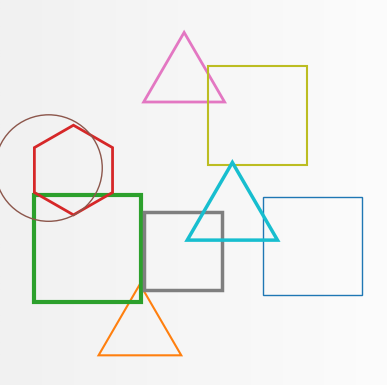[{"shape": "square", "thickness": 1, "radius": 0.64, "center": [0.807, 0.361]}, {"shape": "triangle", "thickness": 1.5, "radius": 0.62, "center": [0.361, 0.139]}, {"shape": "square", "thickness": 3, "radius": 0.69, "center": [0.226, 0.355]}, {"shape": "hexagon", "thickness": 2, "radius": 0.58, "center": [0.19, 0.558]}, {"shape": "circle", "thickness": 1, "radius": 0.69, "center": [0.126, 0.563]}, {"shape": "triangle", "thickness": 2, "radius": 0.6, "center": [0.475, 0.795]}, {"shape": "square", "thickness": 2.5, "radius": 0.5, "center": [0.472, 0.347]}, {"shape": "square", "thickness": 1.5, "radius": 0.64, "center": [0.665, 0.701]}, {"shape": "triangle", "thickness": 2.5, "radius": 0.67, "center": [0.6, 0.444]}]